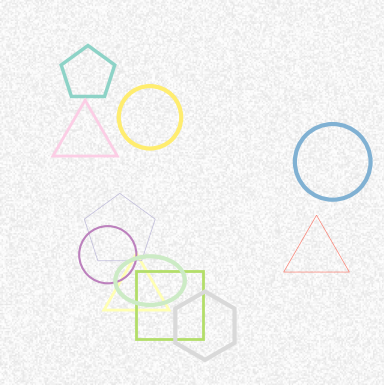[{"shape": "pentagon", "thickness": 2.5, "radius": 0.37, "center": [0.228, 0.809]}, {"shape": "triangle", "thickness": 2, "radius": 0.49, "center": [0.354, 0.243]}, {"shape": "pentagon", "thickness": 0.5, "radius": 0.48, "center": [0.311, 0.401]}, {"shape": "triangle", "thickness": 0.5, "radius": 0.49, "center": [0.822, 0.343]}, {"shape": "circle", "thickness": 3, "radius": 0.49, "center": [0.864, 0.58]}, {"shape": "square", "thickness": 2, "radius": 0.44, "center": [0.441, 0.208]}, {"shape": "triangle", "thickness": 2, "radius": 0.48, "center": [0.221, 0.643]}, {"shape": "hexagon", "thickness": 3, "radius": 0.44, "center": [0.532, 0.154]}, {"shape": "circle", "thickness": 1.5, "radius": 0.37, "center": [0.28, 0.338]}, {"shape": "oval", "thickness": 3, "radius": 0.45, "center": [0.39, 0.271]}, {"shape": "circle", "thickness": 3, "radius": 0.41, "center": [0.39, 0.695]}]